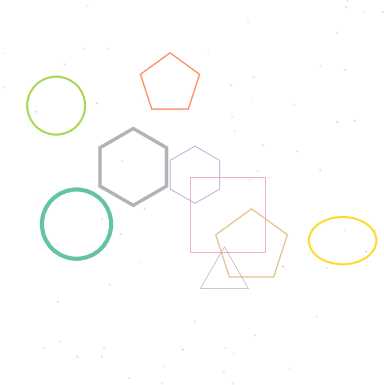[{"shape": "circle", "thickness": 3, "radius": 0.45, "center": [0.199, 0.418]}, {"shape": "pentagon", "thickness": 1, "radius": 0.4, "center": [0.442, 0.782]}, {"shape": "hexagon", "thickness": 0.5, "radius": 0.37, "center": [0.506, 0.546]}, {"shape": "square", "thickness": 0.5, "radius": 0.49, "center": [0.592, 0.443]}, {"shape": "circle", "thickness": 1.5, "radius": 0.38, "center": [0.146, 0.726]}, {"shape": "oval", "thickness": 1.5, "radius": 0.44, "center": [0.89, 0.375]}, {"shape": "pentagon", "thickness": 1, "radius": 0.49, "center": [0.653, 0.36]}, {"shape": "hexagon", "thickness": 2.5, "radius": 0.5, "center": [0.346, 0.566]}, {"shape": "triangle", "thickness": 0.5, "radius": 0.36, "center": [0.583, 0.287]}]